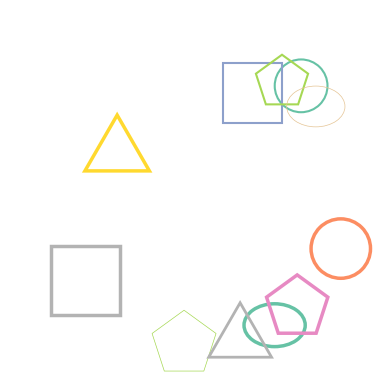[{"shape": "oval", "thickness": 2.5, "radius": 0.4, "center": [0.713, 0.155]}, {"shape": "circle", "thickness": 1.5, "radius": 0.34, "center": [0.782, 0.777]}, {"shape": "circle", "thickness": 2.5, "radius": 0.39, "center": [0.885, 0.354]}, {"shape": "square", "thickness": 1.5, "radius": 0.39, "center": [0.656, 0.758]}, {"shape": "pentagon", "thickness": 2.5, "radius": 0.42, "center": [0.772, 0.202]}, {"shape": "pentagon", "thickness": 1.5, "radius": 0.36, "center": [0.732, 0.787]}, {"shape": "pentagon", "thickness": 0.5, "radius": 0.44, "center": [0.478, 0.107]}, {"shape": "triangle", "thickness": 2.5, "radius": 0.48, "center": [0.304, 0.604]}, {"shape": "oval", "thickness": 0.5, "radius": 0.38, "center": [0.82, 0.723]}, {"shape": "triangle", "thickness": 2, "radius": 0.47, "center": [0.624, 0.119]}, {"shape": "square", "thickness": 2.5, "radius": 0.45, "center": [0.221, 0.272]}]